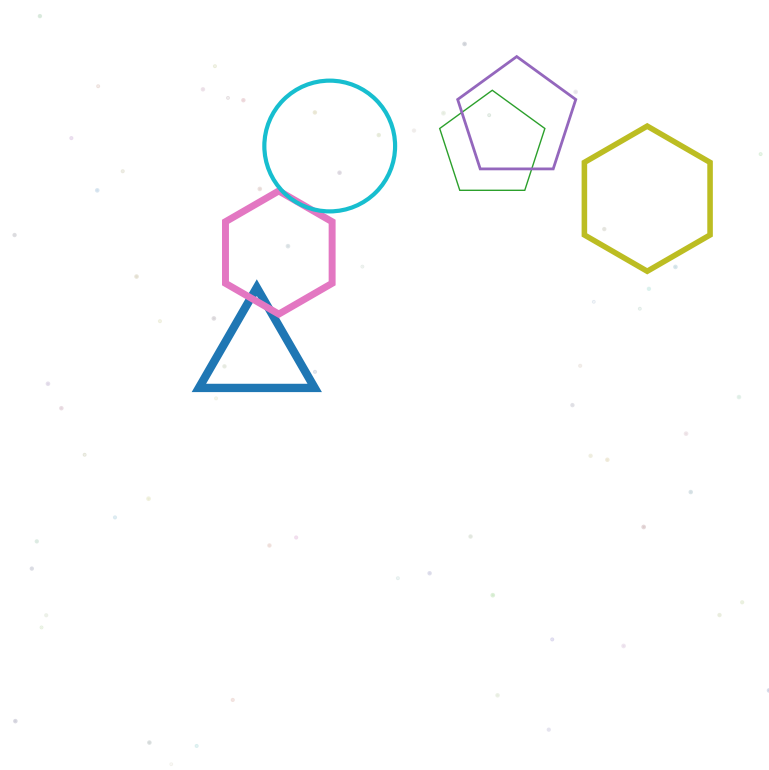[{"shape": "triangle", "thickness": 3, "radius": 0.43, "center": [0.334, 0.54]}, {"shape": "pentagon", "thickness": 0.5, "radius": 0.36, "center": [0.639, 0.811]}, {"shape": "pentagon", "thickness": 1, "radius": 0.4, "center": [0.671, 0.846]}, {"shape": "hexagon", "thickness": 2.5, "radius": 0.4, "center": [0.362, 0.672]}, {"shape": "hexagon", "thickness": 2, "radius": 0.47, "center": [0.841, 0.742]}, {"shape": "circle", "thickness": 1.5, "radius": 0.42, "center": [0.428, 0.81]}]